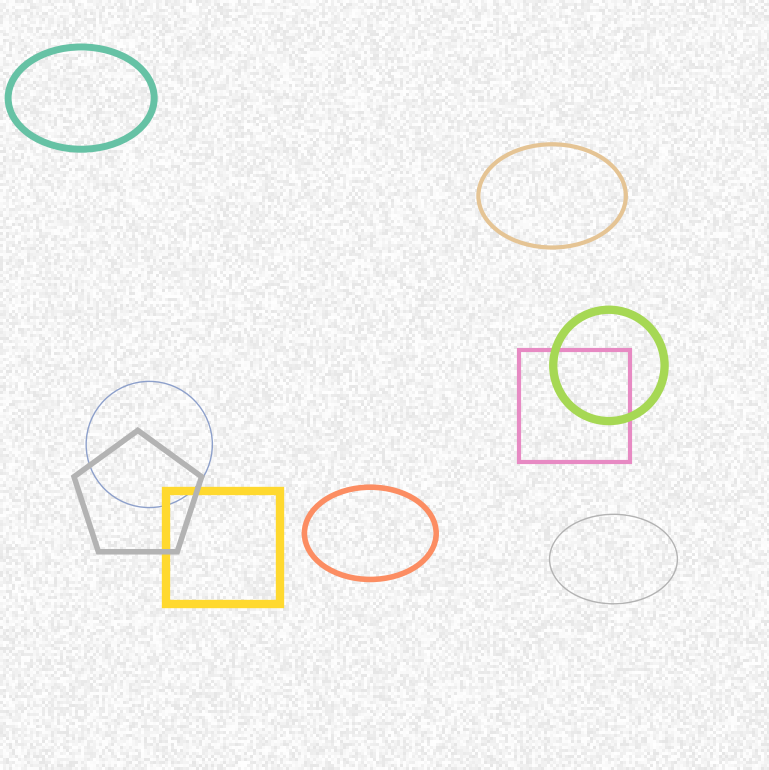[{"shape": "oval", "thickness": 2.5, "radius": 0.47, "center": [0.105, 0.873]}, {"shape": "oval", "thickness": 2, "radius": 0.43, "center": [0.481, 0.307]}, {"shape": "circle", "thickness": 0.5, "radius": 0.41, "center": [0.194, 0.423]}, {"shape": "square", "thickness": 1.5, "radius": 0.36, "center": [0.746, 0.472]}, {"shape": "circle", "thickness": 3, "radius": 0.36, "center": [0.791, 0.525]}, {"shape": "square", "thickness": 3, "radius": 0.37, "center": [0.29, 0.289]}, {"shape": "oval", "thickness": 1.5, "radius": 0.48, "center": [0.717, 0.746]}, {"shape": "pentagon", "thickness": 2, "radius": 0.44, "center": [0.179, 0.354]}, {"shape": "oval", "thickness": 0.5, "radius": 0.42, "center": [0.797, 0.274]}]